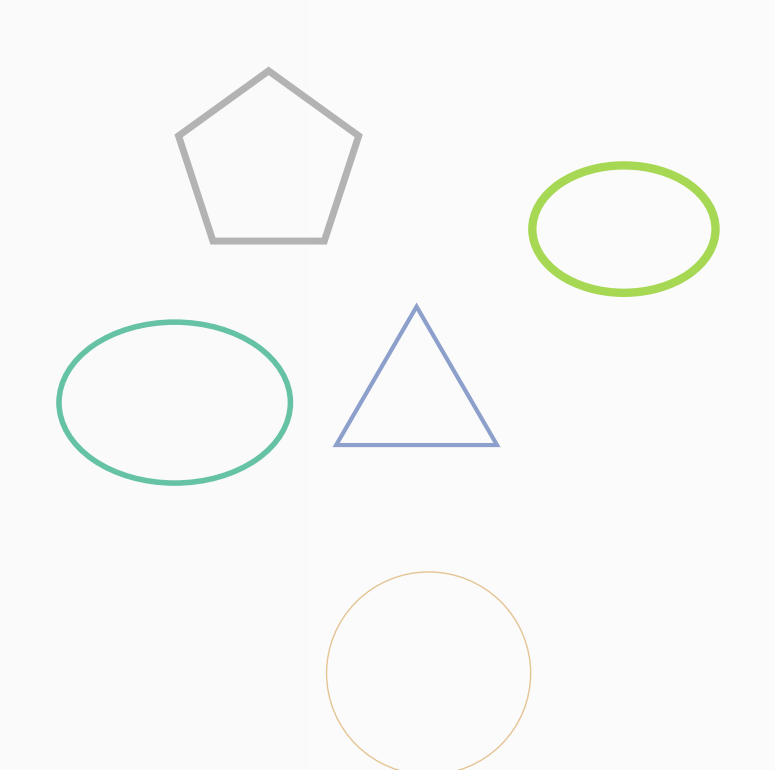[{"shape": "oval", "thickness": 2, "radius": 0.75, "center": [0.225, 0.477]}, {"shape": "triangle", "thickness": 1.5, "radius": 0.6, "center": [0.538, 0.482]}, {"shape": "oval", "thickness": 3, "radius": 0.59, "center": [0.805, 0.702]}, {"shape": "circle", "thickness": 0.5, "radius": 0.66, "center": [0.553, 0.126]}, {"shape": "pentagon", "thickness": 2.5, "radius": 0.61, "center": [0.347, 0.786]}]